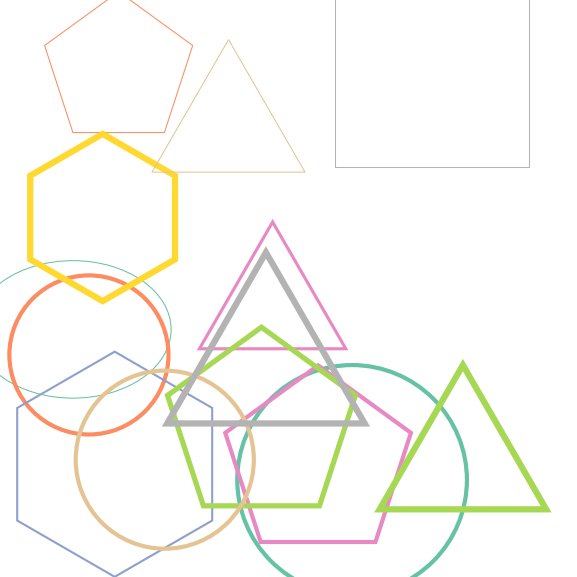[{"shape": "oval", "thickness": 0.5, "radius": 0.85, "center": [0.126, 0.429]}, {"shape": "circle", "thickness": 2, "radius": 0.99, "center": [0.61, 0.168]}, {"shape": "pentagon", "thickness": 0.5, "radius": 0.67, "center": [0.205, 0.879]}, {"shape": "circle", "thickness": 2, "radius": 0.69, "center": [0.154, 0.385]}, {"shape": "hexagon", "thickness": 1, "radius": 0.97, "center": [0.199, 0.195]}, {"shape": "pentagon", "thickness": 2, "radius": 0.85, "center": [0.551, 0.197]}, {"shape": "triangle", "thickness": 1.5, "radius": 0.73, "center": [0.472, 0.468]}, {"shape": "pentagon", "thickness": 2.5, "radius": 0.85, "center": [0.453, 0.262]}, {"shape": "triangle", "thickness": 3, "radius": 0.83, "center": [0.802, 0.2]}, {"shape": "hexagon", "thickness": 3, "radius": 0.72, "center": [0.178, 0.622]}, {"shape": "circle", "thickness": 2, "radius": 0.77, "center": [0.285, 0.203]}, {"shape": "triangle", "thickness": 0.5, "radius": 0.76, "center": [0.396, 0.778]}, {"shape": "triangle", "thickness": 3, "radius": 0.99, "center": [0.461, 0.365]}, {"shape": "square", "thickness": 0.5, "radius": 0.84, "center": [0.748, 0.877]}]